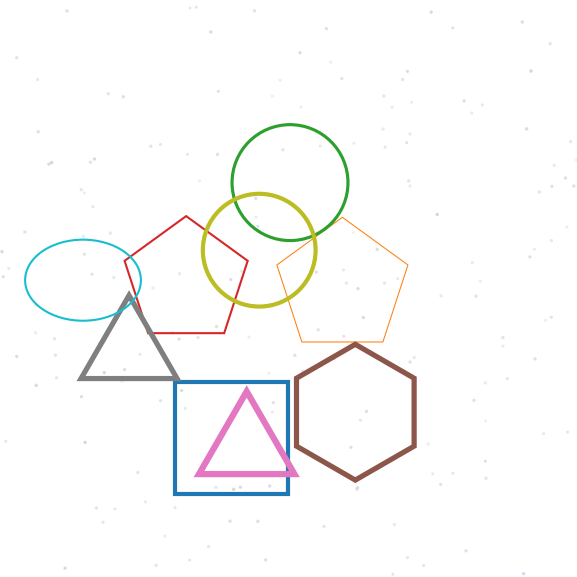[{"shape": "square", "thickness": 2, "radius": 0.49, "center": [0.401, 0.241]}, {"shape": "pentagon", "thickness": 0.5, "radius": 0.6, "center": [0.593, 0.503]}, {"shape": "circle", "thickness": 1.5, "radius": 0.5, "center": [0.502, 0.683]}, {"shape": "pentagon", "thickness": 1, "radius": 0.56, "center": [0.322, 0.513]}, {"shape": "hexagon", "thickness": 2.5, "radius": 0.59, "center": [0.615, 0.285]}, {"shape": "triangle", "thickness": 3, "radius": 0.48, "center": [0.427, 0.226]}, {"shape": "triangle", "thickness": 2.5, "radius": 0.48, "center": [0.223, 0.392]}, {"shape": "circle", "thickness": 2, "radius": 0.49, "center": [0.449, 0.566]}, {"shape": "oval", "thickness": 1, "radius": 0.5, "center": [0.144, 0.514]}]